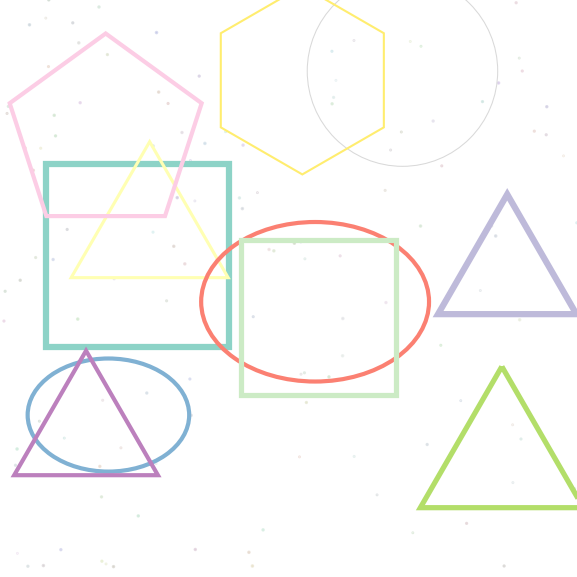[{"shape": "square", "thickness": 3, "radius": 0.79, "center": [0.238, 0.557]}, {"shape": "triangle", "thickness": 1.5, "radius": 0.78, "center": [0.259, 0.597]}, {"shape": "triangle", "thickness": 3, "radius": 0.69, "center": [0.878, 0.524]}, {"shape": "oval", "thickness": 2, "radius": 0.99, "center": [0.546, 0.477]}, {"shape": "oval", "thickness": 2, "radius": 0.7, "center": [0.188, 0.28]}, {"shape": "triangle", "thickness": 2.5, "radius": 0.81, "center": [0.869, 0.202]}, {"shape": "pentagon", "thickness": 2, "radius": 0.87, "center": [0.183, 0.766]}, {"shape": "circle", "thickness": 0.5, "radius": 0.82, "center": [0.697, 0.876]}, {"shape": "triangle", "thickness": 2, "radius": 0.72, "center": [0.149, 0.248]}, {"shape": "square", "thickness": 2.5, "radius": 0.67, "center": [0.551, 0.45]}, {"shape": "hexagon", "thickness": 1, "radius": 0.82, "center": [0.523, 0.86]}]